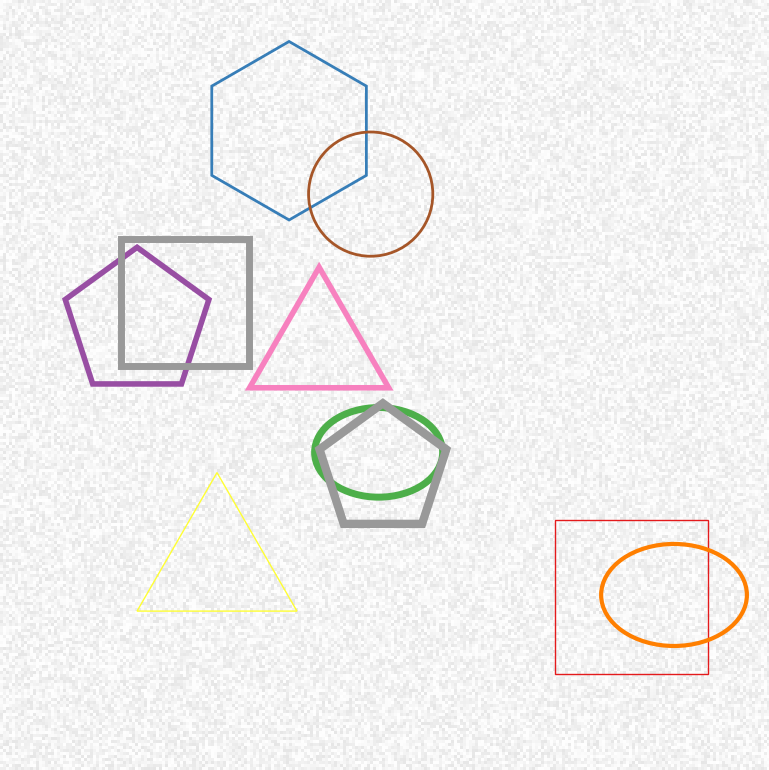[{"shape": "square", "thickness": 0.5, "radius": 0.5, "center": [0.82, 0.225]}, {"shape": "hexagon", "thickness": 1, "radius": 0.58, "center": [0.375, 0.83]}, {"shape": "oval", "thickness": 2.5, "radius": 0.42, "center": [0.492, 0.413]}, {"shape": "pentagon", "thickness": 2, "radius": 0.49, "center": [0.178, 0.581]}, {"shape": "oval", "thickness": 1.5, "radius": 0.47, "center": [0.875, 0.227]}, {"shape": "triangle", "thickness": 0.5, "radius": 0.6, "center": [0.282, 0.266]}, {"shape": "circle", "thickness": 1, "radius": 0.4, "center": [0.481, 0.748]}, {"shape": "triangle", "thickness": 2, "radius": 0.52, "center": [0.414, 0.549]}, {"shape": "square", "thickness": 2.5, "radius": 0.41, "center": [0.24, 0.607]}, {"shape": "pentagon", "thickness": 3, "radius": 0.43, "center": [0.497, 0.39]}]